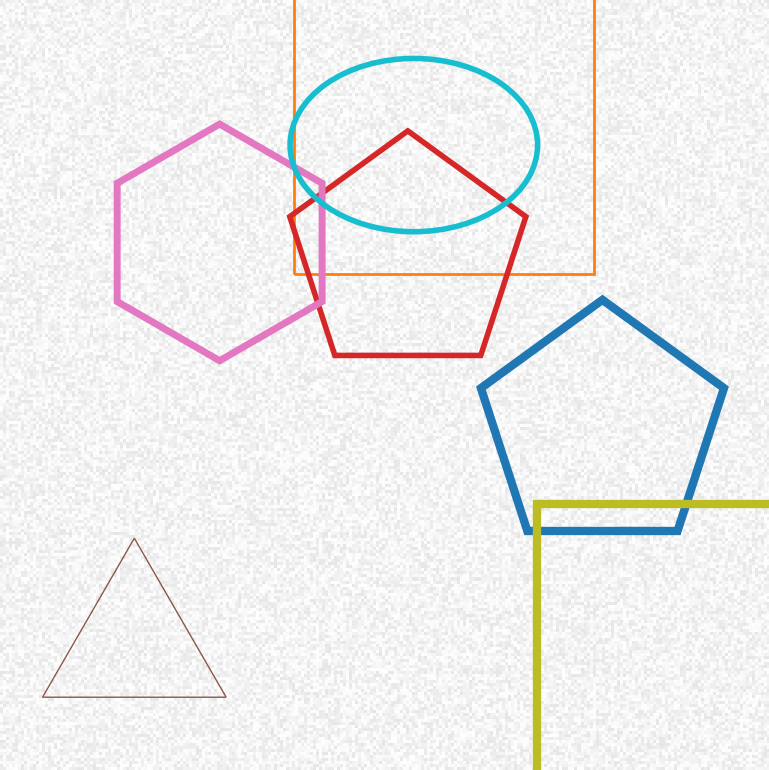[{"shape": "pentagon", "thickness": 3, "radius": 0.83, "center": [0.782, 0.445]}, {"shape": "square", "thickness": 1, "radius": 0.97, "center": [0.576, 0.839]}, {"shape": "pentagon", "thickness": 2, "radius": 0.81, "center": [0.53, 0.669]}, {"shape": "triangle", "thickness": 0.5, "radius": 0.69, "center": [0.174, 0.163]}, {"shape": "hexagon", "thickness": 2.5, "radius": 0.77, "center": [0.285, 0.685]}, {"shape": "square", "thickness": 3, "radius": 0.92, "center": [0.882, 0.16]}, {"shape": "oval", "thickness": 2, "radius": 0.8, "center": [0.537, 0.812]}]